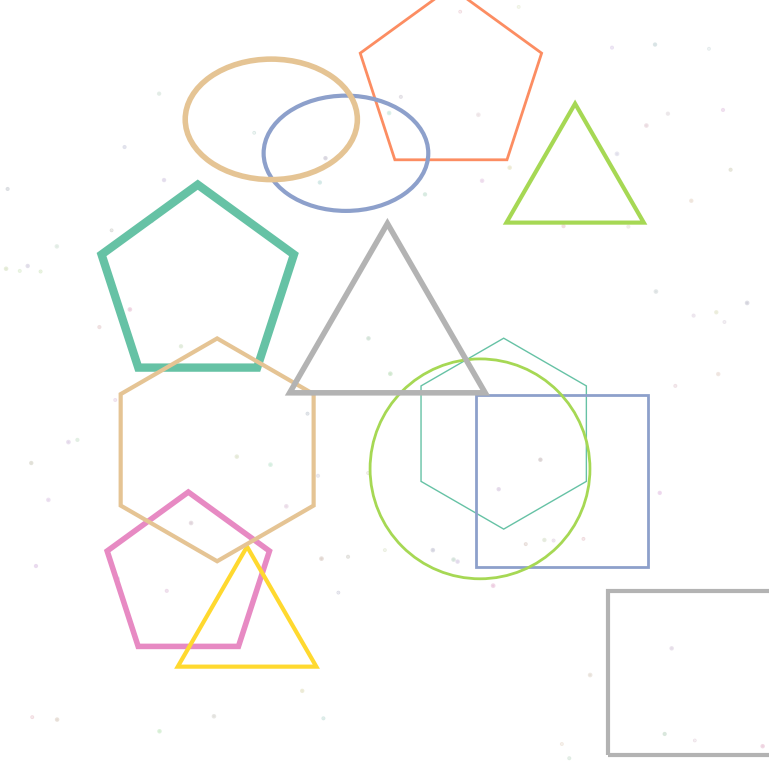[{"shape": "pentagon", "thickness": 3, "radius": 0.66, "center": [0.257, 0.629]}, {"shape": "hexagon", "thickness": 0.5, "radius": 0.62, "center": [0.654, 0.437]}, {"shape": "pentagon", "thickness": 1, "radius": 0.62, "center": [0.586, 0.893]}, {"shape": "square", "thickness": 1, "radius": 0.56, "center": [0.73, 0.375]}, {"shape": "oval", "thickness": 1.5, "radius": 0.53, "center": [0.449, 0.801]}, {"shape": "pentagon", "thickness": 2, "radius": 0.55, "center": [0.245, 0.25]}, {"shape": "triangle", "thickness": 1.5, "radius": 0.51, "center": [0.747, 0.762]}, {"shape": "circle", "thickness": 1, "radius": 0.71, "center": [0.623, 0.391]}, {"shape": "triangle", "thickness": 1.5, "radius": 0.52, "center": [0.321, 0.186]}, {"shape": "oval", "thickness": 2, "radius": 0.56, "center": [0.352, 0.845]}, {"shape": "hexagon", "thickness": 1.5, "radius": 0.72, "center": [0.282, 0.416]}, {"shape": "triangle", "thickness": 2, "radius": 0.73, "center": [0.503, 0.563]}, {"shape": "square", "thickness": 1.5, "radius": 0.53, "center": [0.896, 0.126]}]